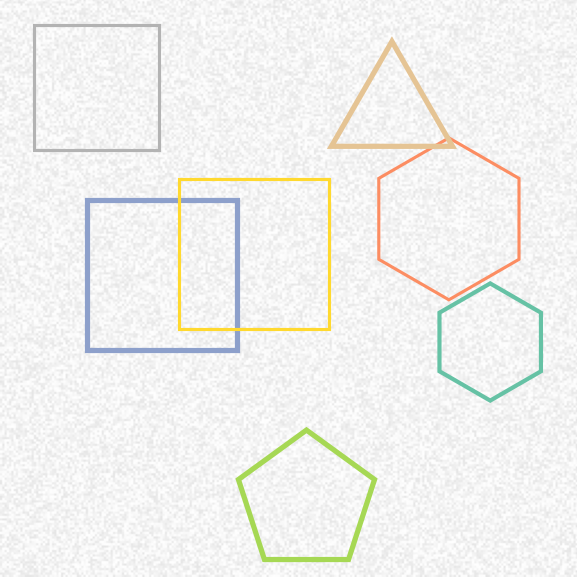[{"shape": "hexagon", "thickness": 2, "radius": 0.51, "center": [0.849, 0.407]}, {"shape": "hexagon", "thickness": 1.5, "radius": 0.7, "center": [0.777, 0.62]}, {"shape": "square", "thickness": 2.5, "radius": 0.65, "center": [0.28, 0.523]}, {"shape": "pentagon", "thickness": 2.5, "radius": 0.62, "center": [0.531, 0.131]}, {"shape": "square", "thickness": 1.5, "radius": 0.65, "center": [0.44, 0.559]}, {"shape": "triangle", "thickness": 2.5, "radius": 0.61, "center": [0.679, 0.806]}, {"shape": "square", "thickness": 1.5, "radius": 0.54, "center": [0.167, 0.847]}]